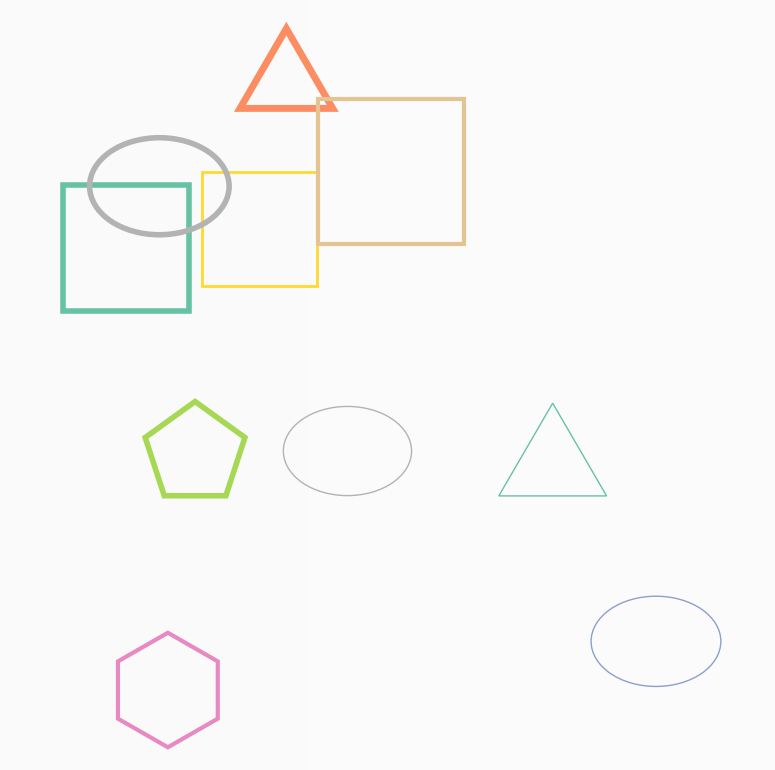[{"shape": "square", "thickness": 2, "radius": 0.41, "center": [0.163, 0.678]}, {"shape": "triangle", "thickness": 0.5, "radius": 0.4, "center": [0.713, 0.396]}, {"shape": "triangle", "thickness": 2.5, "radius": 0.35, "center": [0.369, 0.894]}, {"shape": "oval", "thickness": 0.5, "radius": 0.42, "center": [0.846, 0.167]}, {"shape": "hexagon", "thickness": 1.5, "radius": 0.37, "center": [0.217, 0.104]}, {"shape": "pentagon", "thickness": 2, "radius": 0.34, "center": [0.252, 0.411]}, {"shape": "square", "thickness": 1, "radius": 0.37, "center": [0.335, 0.703]}, {"shape": "square", "thickness": 1.5, "radius": 0.47, "center": [0.504, 0.778]}, {"shape": "oval", "thickness": 0.5, "radius": 0.41, "center": [0.448, 0.414]}, {"shape": "oval", "thickness": 2, "radius": 0.45, "center": [0.206, 0.758]}]